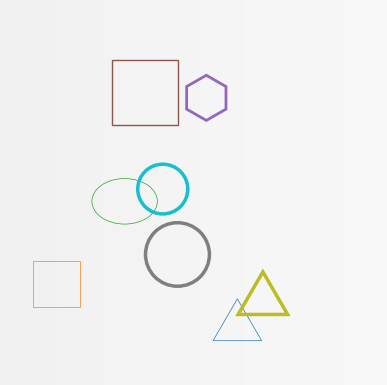[{"shape": "triangle", "thickness": 0.5, "radius": 0.36, "center": [0.613, 0.151]}, {"shape": "square", "thickness": 0.5, "radius": 0.3, "center": [0.146, 0.262]}, {"shape": "oval", "thickness": 0.5, "radius": 0.42, "center": [0.322, 0.477]}, {"shape": "hexagon", "thickness": 2, "radius": 0.29, "center": [0.532, 0.746]}, {"shape": "square", "thickness": 1, "radius": 0.42, "center": [0.373, 0.761]}, {"shape": "circle", "thickness": 2.5, "radius": 0.41, "center": [0.458, 0.339]}, {"shape": "triangle", "thickness": 2.5, "radius": 0.37, "center": [0.678, 0.22]}, {"shape": "circle", "thickness": 2.5, "radius": 0.32, "center": [0.42, 0.509]}]